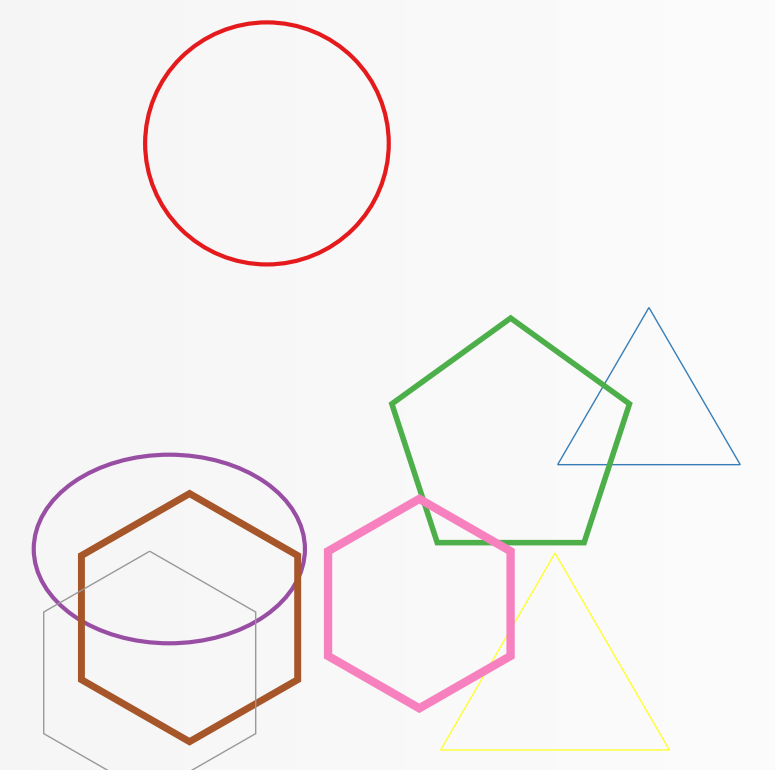[{"shape": "circle", "thickness": 1.5, "radius": 0.79, "center": [0.344, 0.814]}, {"shape": "triangle", "thickness": 0.5, "radius": 0.68, "center": [0.837, 0.465]}, {"shape": "pentagon", "thickness": 2, "radius": 0.81, "center": [0.659, 0.426]}, {"shape": "oval", "thickness": 1.5, "radius": 0.87, "center": [0.218, 0.287]}, {"shape": "triangle", "thickness": 0.5, "radius": 0.85, "center": [0.716, 0.111]}, {"shape": "hexagon", "thickness": 2.5, "radius": 0.81, "center": [0.245, 0.198]}, {"shape": "hexagon", "thickness": 3, "radius": 0.68, "center": [0.541, 0.216]}, {"shape": "hexagon", "thickness": 0.5, "radius": 0.79, "center": [0.193, 0.126]}]